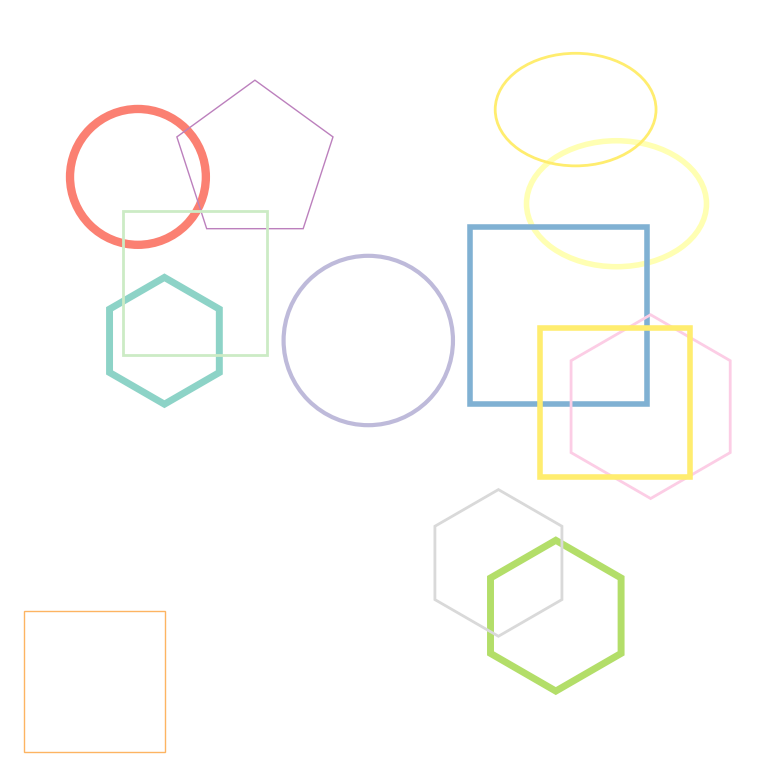[{"shape": "hexagon", "thickness": 2.5, "radius": 0.41, "center": [0.214, 0.557]}, {"shape": "oval", "thickness": 2, "radius": 0.58, "center": [0.801, 0.735]}, {"shape": "circle", "thickness": 1.5, "radius": 0.55, "center": [0.478, 0.558]}, {"shape": "circle", "thickness": 3, "radius": 0.44, "center": [0.179, 0.77]}, {"shape": "square", "thickness": 2, "radius": 0.58, "center": [0.726, 0.59]}, {"shape": "square", "thickness": 0.5, "radius": 0.46, "center": [0.123, 0.114]}, {"shape": "hexagon", "thickness": 2.5, "radius": 0.49, "center": [0.722, 0.2]}, {"shape": "hexagon", "thickness": 1, "radius": 0.6, "center": [0.845, 0.472]}, {"shape": "hexagon", "thickness": 1, "radius": 0.48, "center": [0.647, 0.269]}, {"shape": "pentagon", "thickness": 0.5, "radius": 0.53, "center": [0.331, 0.789]}, {"shape": "square", "thickness": 1, "radius": 0.47, "center": [0.253, 0.632]}, {"shape": "oval", "thickness": 1, "radius": 0.52, "center": [0.748, 0.858]}, {"shape": "square", "thickness": 2, "radius": 0.48, "center": [0.799, 0.478]}]